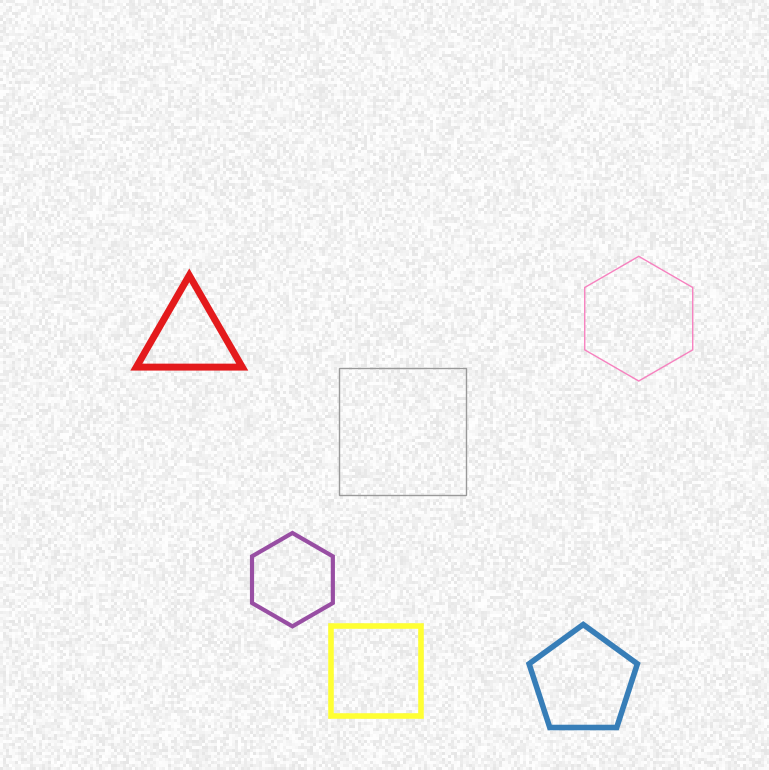[{"shape": "triangle", "thickness": 2.5, "radius": 0.4, "center": [0.246, 0.563]}, {"shape": "pentagon", "thickness": 2, "radius": 0.37, "center": [0.757, 0.115]}, {"shape": "hexagon", "thickness": 1.5, "radius": 0.3, "center": [0.38, 0.247]}, {"shape": "square", "thickness": 2, "radius": 0.29, "center": [0.488, 0.128]}, {"shape": "hexagon", "thickness": 0.5, "radius": 0.4, "center": [0.83, 0.586]}, {"shape": "square", "thickness": 0.5, "radius": 0.41, "center": [0.523, 0.44]}]